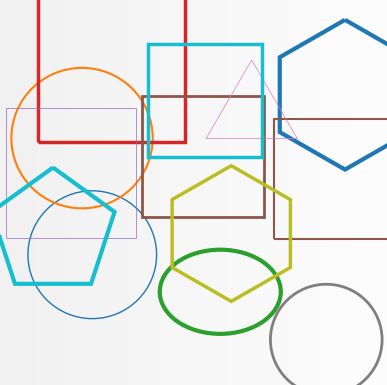[{"shape": "hexagon", "thickness": 3, "radius": 0.97, "center": [0.89, 0.754]}, {"shape": "circle", "thickness": 1, "radius": 0.83, "center": [0.238, 0.338]}, {"shape": "circle", "thickness": 1.5, "radius": 0.91, "center": [0.212, 0.641]}, {"shape": "oval", "thickness": 3, "radius": 0.78, "center": [0.568, 0.242]}, {"shape": "square", "thickness": 2.5, "radius": 0.95, "center": [0.287, 0.822]}, {"shape": "square", "thickness": 0.5, "radius": 0.84, "center": [0.183, 0.55]}, {"shape": "square", "thickness": 1.5, "radius": 0.78, "center": [0.864, 0.534]}, {"shape": "square", "thickness": 2, "radius": 0.78, "center": [0.524, 0.593]}, {"shape": "triangle", "thickness": 0.5, "radius": 0.68, "center": [0.649, 0.708]}, {"shape": "circle", "thickness": 2, "radius": 0.72, "center": [0.842, 0.118]}, {"shape": "hexagon", "thickness": 2.5, "radius": 0.88, "center": [0.597, 0.393]}, {"shape": "pentagon", "thickness": 3, "radius": 0.84, "center": [0.137, 0.398]}, {"shape": "square", "thickness": 2.5, "radius": 0.74, "center": [0.529, 0.739]}]